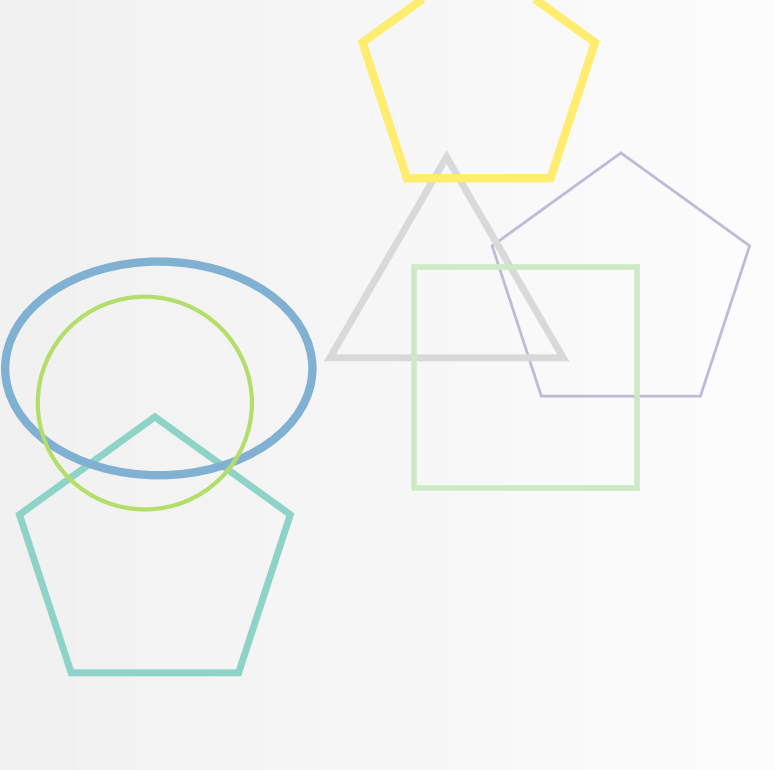[{"shape": "pentagon", "thickness": 2.5, "radius": 0.92, "center": [0.2, 0.275]}, {"shape": "pentagon", "thickness": 1, "radius": 0.87, "center": [0.801, 0.627]}, {"shape": "oval", "thickness": 3, "radius": 0.99, "center": [0.205, 0.522]}, {"shape": "circle", "thickness": 1.5, "radius": 0.69, "center": [0.187, 0.477]}, {"shape": "triangle", "thickness": 2.5, "radius": 0.87, "center": [0.576, 0.622]}, {"shape": "square", "thickness": 2, "radius": 0.72, "center": [0.678, 0.51]}, {"shape": "pentagon", "thickness": 3, "radius": 0.79, "center": [0.618, 0.896]}]